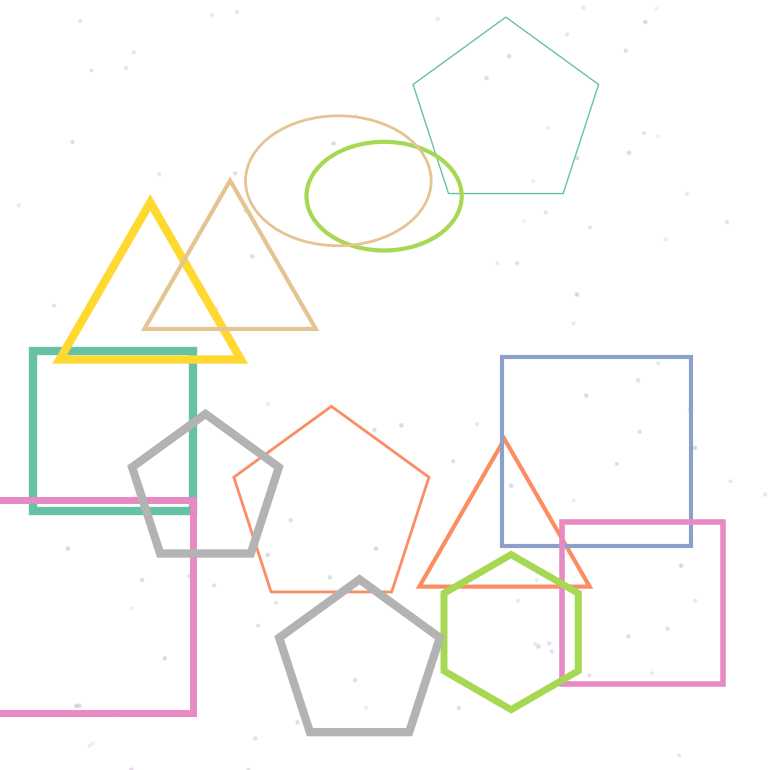[{"shape": "pentagon", "thickness": 0.5, "radius": 0.63, "center": [0.657, 0.851]}, {"shape": "square", "thickness": 3, "radius": 0.52, "center": [0.146, 0.44]}, {"shape": "pentagon", "thickness": 1, "radius": 0.67, "center": [0.43, 0.339]}, {"shape": "triangle", "thickness": 1.5, "radius": 0.64, "center": [0.655, 0.302]}, {"shape": "square", "thickness": 1.5, "radius": 0.61, "center": [0.775, 0.413]}, {"shape": "square", "thickness": 2, "radius": 0.52, "center": [0.835, 0.217]}, {"shape": "square", "thickness": 2.5, "radius": 0.69, "center": [0.112, 0.212]}, {"shape": "hexagon", "thickness": 2.5, "radius": 0.5, "center": [0.664, 0.179]}, {"shape": "oval", "thickness": 1.5, "radius": 0.5, "center": [0.499, 0.745]}, {"shape": "triangle", "thickness": 3, "radius": 0.68, "center": [0.195, 0.601]}, {"shape": "triangle", "thickness": 1.5, "radius": 0.64, "center": [0.299, 0.637]}, {"shape": "oval", "thickness": 1, "radius": 0.6, "center": [0.439, 0.765]}, {"shape": "pentagon", "thickness": 3, "radius": 0.5, "center": [0.267, 0.362]}, {"shape": "pentagon", "thickness": 3, "radius": 0.55, "center": [0.467, 0.138]}]